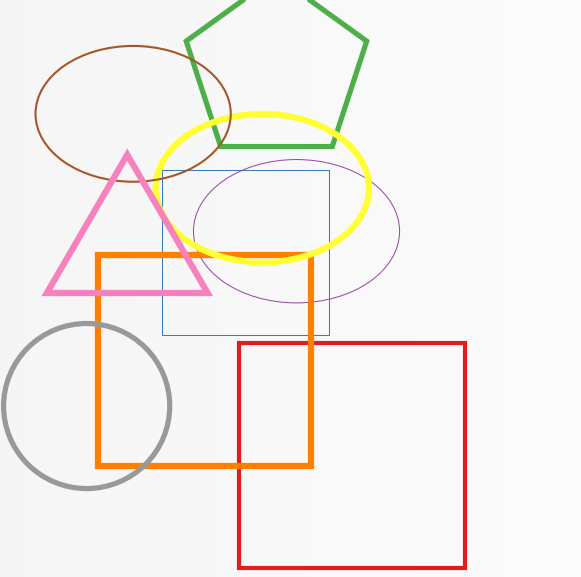[{"shape": "square", "thickness": 2, "radius": 0.97, "center": [0.605, 0.211]}, {"shape": "square", "thickness": 0.5, "radius": 0.72, "center": [0.422, 0.562]}, {"shape": "pentagon", "thickness": 2.5, "radius": 0.82, "center": [0.476, 0.877]}, {"shape": "oval", "thickness": 0.5, "radius": 0.89, "center": [0.51, 0.599]}, {"shape": "square", "thickness": 3, "radius": 0.92, "center": [0.352, 0.375]}, {"shape": "oval", "thickness": 3, "radius": 0.92, "center": [0.451, 0.673]}, {"shape": "oval", "thickness": 1, "radius": 0.84, "center": [0.229, 0.802]}, {"shape": "triangle", "thickness": 3, "radius": 0.8, "center": [0.219, 0.572]}, {"shape": "circle", "thickness": 2.5, "radius": 0.71, "center": [0.149, 0.296]}]